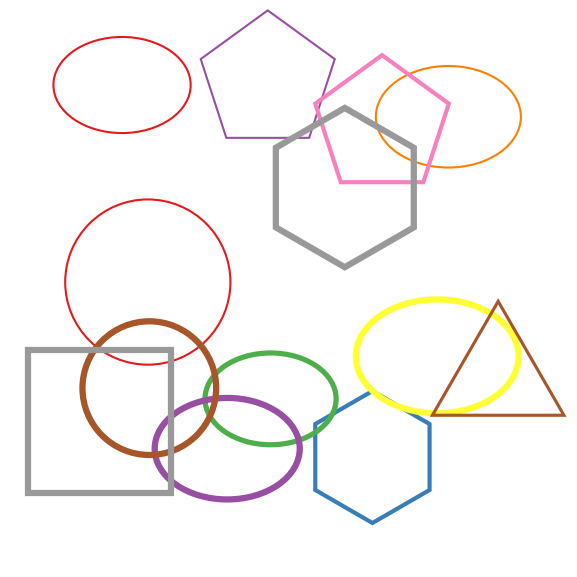[{"shape": "oval", "thickness": 1, "radius": 0.59, "center": [0.211, 0.852]}, {"shape": "circle", "thickness": 1, "radius": 0.72, "center": [0.256, 0.511]}, {"shape": "hexagon", "thickness": 2, "radius": 0.57, "center": [0.645, 0.208]}, {"shape": "oval", "thickness": 2.5, "radius": 0.57, "center": [0.469, 0.308]}, {"shape": "oval", "thickness": 3, "radius": 0.63, "center": [0.393, 0.222]}, {"shape": "pentagon", "thickness": 1, "radius": 0.61, "center": [0.464, 0.859]}, {"shape": "oval", "thickness": 1, "radius": 0.63, "center": [0.776, 0.797]}, {"shape": "oval", "thickness": 3, "radius": 0.7, "center": [0.757, 0.382]}, {"shape": "circle", "thickness": 3, "radius": 0.58, "center": [0.259, 0.327]}, {"shape": "triangle", "thickness": 1.5, "radius": 0.66, "center": [0.863, 0.346]}, {"shape": "pentagon", "thickness": 2, "radius": 0.61, "center": [0.662, 0.782]}, {"shape": "square", "thickness": 3, "radius": 0.62, "center": [0.172, 0.27]}, {"shape": "hexagon", "thickness": 3, "radius": 0.69, "center": [0.597, 0.674]}]